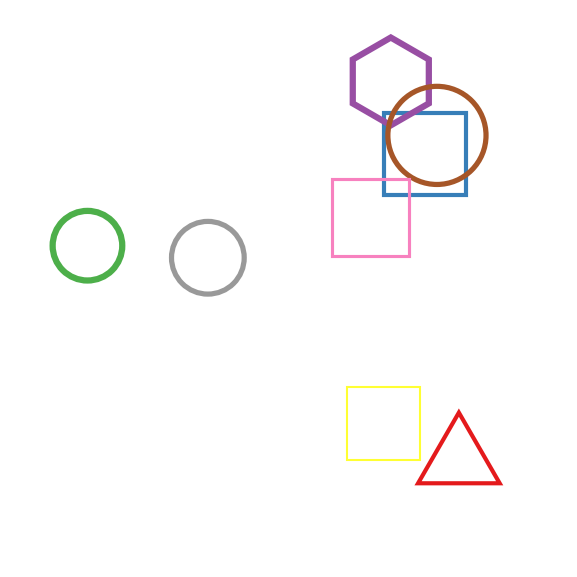[{"shape": "triangle", "thickness": 2, "radius": 0.41, "center": [0.795, 0.203]}, {"shape": "square", "thickness": 2, "radius": 0.35, "center": [0.736, 0.732]}, {"shape": "circle", "thickness": 3, "radius": 0.3, "center": [0.151, 0.574]}, {"shape": "hexagon", "thickness": 3, "radius": 0.38, "center": [0.677, 0.858]}, {"shape": "square", "thickness": 1, "radius": 0.32, "center": [0.665, 0.266]}, {"shape": "circle", "thickness": 2.5, "radius": 0.42, "center": [0.757, 0.765]}, {"shape": "square", "thickness": 1.5, "radius": 0.33, "center": [0.642, 0.623]}, {"shape": "circle", "thickness": 2.5, "radius": 0.31, "center": [0.36, 0.553]}]